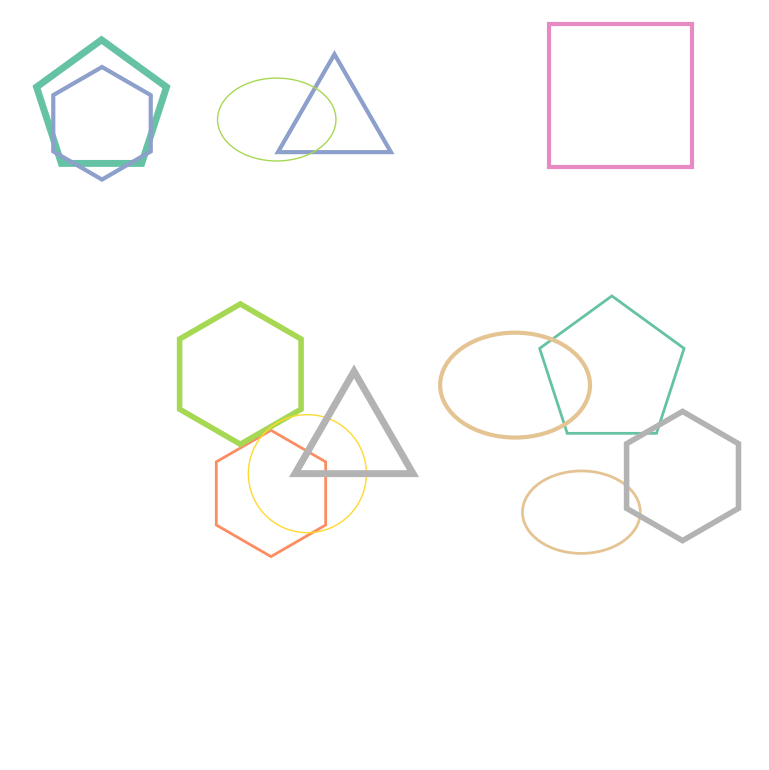[{"shape": "pentagon", "thickness": 1, "radius": 0.49, "center": [0.795, 0.517]}, {"shape": "pentagon", "thickness": 2.5, "radius": 0.44, "center": [0.132, 0.86]}, {"shape": "hexagon", "thickness": 1, "radius": 0.41, "center": [0.352, 0.359]}, {"shape": "triangle", "thickness": 1.5, "radius": 0.42, "center": [0.434, 0.845]}, {"shape": "hexagon", "thickness": 1.5, "radius": 0.37, "center": [0.132, 0.84]}, {"shape": "square", "thickness": 1.5, "radius": 0.46, "center": [0.805, 0.876]}, {"shape": "oval", "thickness": 0.5, "radius": 0.38, "center": [0.359, 0.845]}, {"shape": "hexagon", "thickness": 2, "radius": 0.46, "center": [0.312, 0.514]}, {"shape": "circle", "thickness": 0.5, "radius": 0.38, "center": [0.399, 0.385]}, {"shape": "oval", "thickness": 1.5, "radius": 0.49, "center": [0.669, 0.5]}, {"shape": "oval", "thickness": 1, "radius": 0.38, "center": [0.755, 0.335]}, {"shape": "triangle", "thickness": 2.5, "radius": 0.44, "center": [0.46, 0.429]}, {"shape": "hexagon", "thickness": 2, "radius": 0.42, "center": [0.886, 0.382]}]